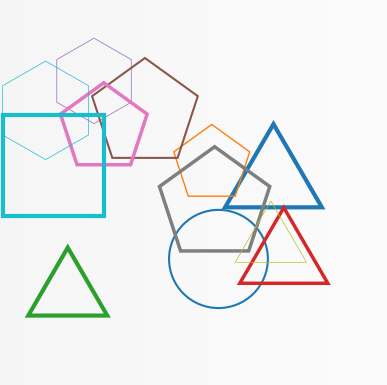[{"shape": "circle", "thickness": 1.5, "radius": 0.64, "center": [0.564, 0.327]}, {"shape": "triangle", "thickness": 3, "radius": 0.72, "center": [0.706, 0.534]}, {"shape": "pentagon", "thickness": 1, "radius": 0.51, "center": [0.546, 0.574]}, {"shape": "triangle", "thickness": 3, "radius": 0.59, "center": [0.175, 0.239]}, {"shape": "triangle", "thickness": 2.5, "radius": 0.66, "center": [0.732, 0.33]}, {"shape": "hexagon", "thickness": 0.5, "radius": 0.55, "center": [0.243, 0.79]}, {"shape": "pentagon", "thickness": 1.5, "radius": 0.72, "center": [0.374, 0.706]}, {"shape": "pentagon", "thickness": 2.5, "radius": 0.59, "center": [0.268, 0.667]}, {"shape": "pentagon", "thickness": 2.5, "radius": 0.75, "center": [0.554, 0.469]}, {"shape": "triangle", "thickness": 0.5, "radius": 0.53, "center": [0.699, 0.372]}, {"shape": "hexagon", "thickness": 0.5, "radius": 0.64, "center": [0.118, 0.713]}, {"shape": "square", "thickness": 3, "radius": 0.65, "center": [0.138, 0.569]}]